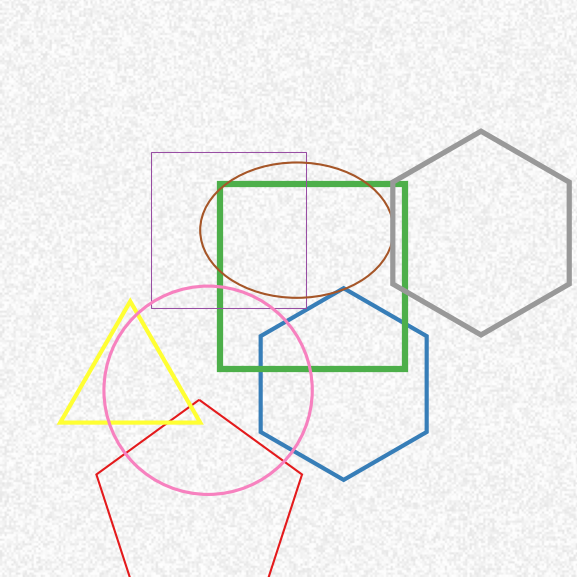[{"shape": "pentagon", "thickness": 1, "radius": 0.94, "center": [0.345, 0.12]}, {"shape": "hexagon", "thickness": 2, "radius": 0.83, "center": [0.595, 0.334]}, {"shape": "square", "thickness": 3, "radius": 0.8, "center": [0.541, 0.521]}, {"shape": "square", "thickness": 0.5, "radius": 0.68, "center": [0.396, 0.601]}, {"shape": "triangle", "thickness": 2, "radius": 0.7, "center": [0.226, 0.337]}, {"shape": "oval", "thickness": 1, "radius": 0.84, "center": [0.514, 0.601]}, {"shape": "circle", "thickness": 1.5, "radius": 0.9, "center": [0.36, 0.323]}, {"shape": "hexagon", "thickness": 2.5, "radius": 0.88, "center": [0.833, 0.596]}]